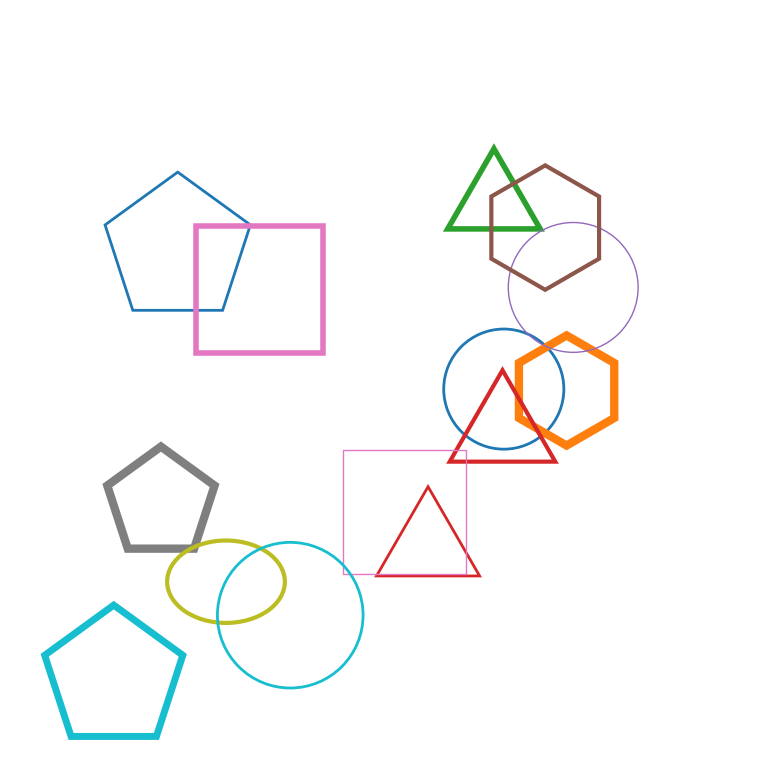[{"shape": "circle", "thickness": 1, "radius": 0.39, "center": [0.654, 0.495]}, {"shape": "pentagon", "thickness": 1, "radius": 0.5, "center": [0.231, 0.677]}, {"shape": "hexagon", "thickness": 3, "radius": 0.36, "center": [0.736, 0.493]}, {"shape": "triangle", "thickness": 2, "radius": 0.35, "center": [0.641, 0.737]}, {"shape": "triangle", "thickness": 1.5, "radius": 0.4, "center": [0.653, 0.44]}, {"shape": "triangle", "thickness": 1, "radius": 0.39, "center": [0.556, 0.291]}, {"shape": "circle", "thickness": 0.5, "radius": 0.42, "center": [0.744, 0.627]}, {"shape": "hexagon", "thickness": 1.5, "radius": 0.4, "center": [0.708, 0.704]}, {"shape": "square", "thickness": 2, "radius": 0.41, "center": [0.337, 0.625]}, {"shape": "square", "thickness": 0.5, "radius": 0.4, "center": [0.525, 0.335]}, {"shape": "pentagon", "thickness": 3, "radius": 0.37, "center": [0.209, 0.347]}, {"shape": "oval", "thickness": 1.5, "radius": 0.38, "center": [0.294, 0.245]}, {"shape": "pentagon", "thickness": 2.5, "radius": 0.47, "center": [0.148, 0.12]}, {"shape": "circle", "thickness": 1, "radius": 0.47, "center": [0.377, 0.201]}]